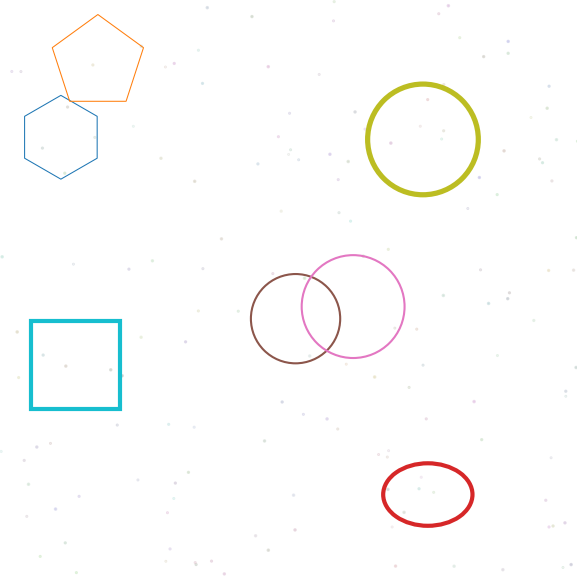[{"shape": "hexagon", "thickness": 0.5, "radius": 0.36, "center": [0.105, 0.761]}, {"shape": "pentagon", "thickness": 0.5, "radius": 0.42, "center": [0.169, 0.891]}, {"shape": "oval", "thickness": 2, "radius": 0.39, "center": [0.741, 0.143]}, {"shape": "circle", "thickness": 1, "radius": 0.39, "center": [0.512, 0.447]}, {"shape": "circle", "thickness": 1, "radius": 0.45, "center": [0.611, 0.468]}, {"shape": "circle", "thickness": 2.5, "radius": 0.48, "center": [0.732, 0.758]}, {"shape": "square", "thickness": 2, "radius": 0.38, "center": [0.131, 0.367]}]